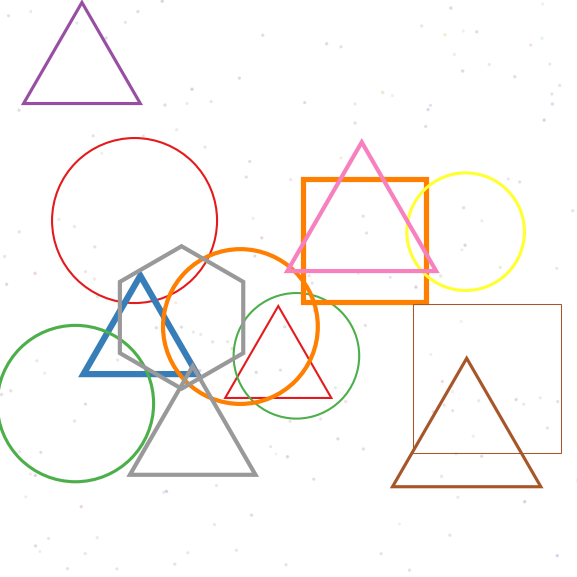[{"shape": "circle", "thickness": 1, "radius": 0.71, "center": [0.233, 0.617]}, {"shape": "triangle", "thickness": 1, "radius": 0.53, "center": [0.482, 0.363]}, {"shape": "triangle", "thickness": 3, "radius": 0.57, "center": [0.243, 0.408]}, {"shape": "circle", "thickness": 1, "radius": 0.54, "center": [0.513, 0.383]}, {"shape": "circle", "thickness": 1.5, "radius": 0.68, "center": [0.131, 0.3]}, {"shape": "triangle", "thickness": 1.5, "radius": 0.58, "center": [0.142, 0.878]}, {"shape": "square", "thickness": 2.5, "radius": 0.53, "center": [0.632, 0.582]}, {"shape": "circle", "thickness": 2, "radius": 0.67, "center": [0.416, 0.434]}, {"shape": "circle", "thickness": 1.5, "radius": 0.51, "center": [0.806, 0.598]}, {"shape": "square", "thickness": 0.5, "radius": 0.64, "center": [0.843, 0.344]}, {"shape": "triangle", "thickness": 1.5, "radius": 0.74, "center": [0.808, 0.23]}, {"shape": "triangle", "thickness": 2, "radius": 0.74, "center": [0.626, 0.604]}, {"shape": "triangle", "thickness": 2, "radius": 0.63, "center": [0.334, 0.24]}, {"shape": "hexagon", "thickness": 2, "radius": 0.62, "center": [0.314, 0.449]}]